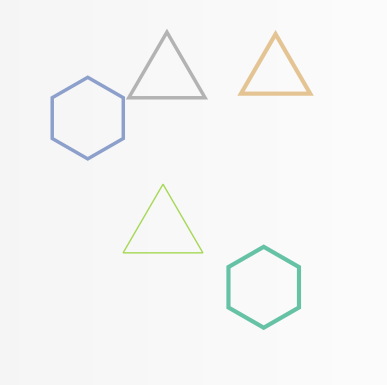[{"shape": "hexagon", "thickness": 3, "radius": 0.53, "center": [0.681, 0.254]}, {"shape": "hexagon", "thickness": 2.5, "radius": 0.53, "center": [0.226, 0.693]}, {"shape": "triangle", "thickness": 1, "radius": 0.59, "center": [0.421, 0.403]}, {"shape": "triangle", "thickness": 3, "radius": 0.52, "center": [0.711, 0.808]}, {"shape": "triangle", "thickness": 2.5, "radius": 0.57, "center": [0.431, 0.803]}]